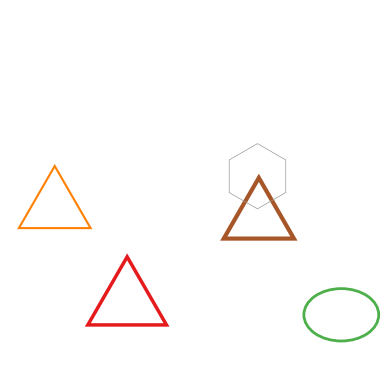[{"shape": "triangle", "thickness": 2.5, "radius": 0.59, "center": [0.33, 0.215]}, {"shape": "oval", "thickness": 2, "radius": 0.49, "center": [0.887, 0.182]}, {"shape": "triangle", "thickness": 1.5, "radius": 0.54, "center": [0.142, 0.461]}, {"shape": "triangle", "thickness": 3, "radius": 0.53, "center": [0.672, 0.433]}, {"shape": "hexagon", "thickness": 0.5, "radius": 0.42, "center": [0.669, 0.542]}]